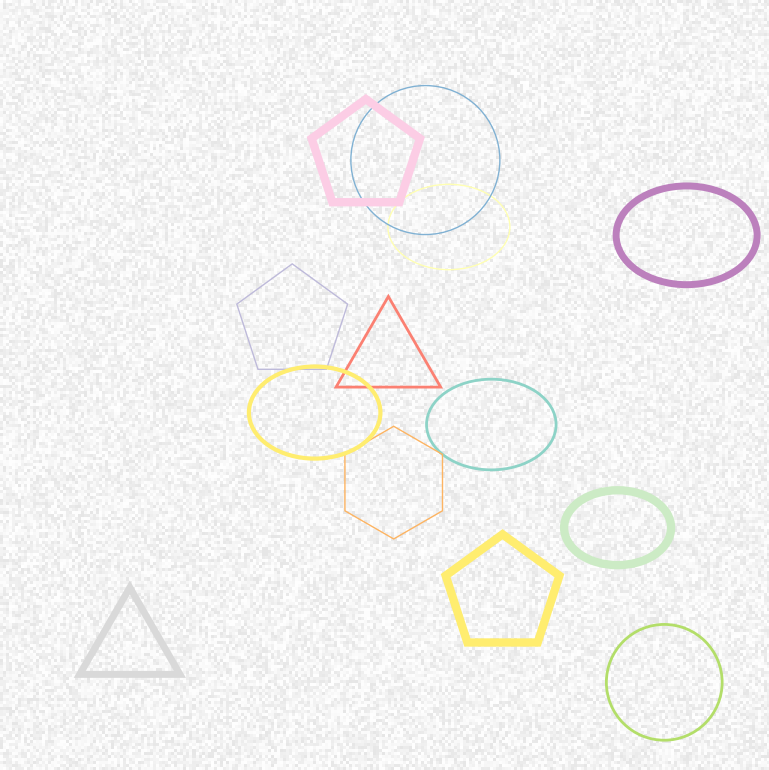[{"shape": "oval", "thickness": 1, "radius": 0.42, "center": [0.638, 0.449]}, {"shape": "oval", "thickness": 0.5, "radius": 0.4, "center": [0.583, 0.705]}, {"shape": "pentagon", "thickness": 0.5, "radius": 0.38, "center": [0.38, 0.582]}, {"shape": "triangle", "thickness": 1, "radius": 0.39, "center": [0.504, 0.536]}, {"shape": "circle", "thickness": 0.5, "radius": 0.48, "center": [0.552, 0.792]}, {"shape": "hexagon", "thickness": 0.5, "radius": 0.37, "center": [0.511, 0.373]}, {"shape": "circle", "thickness": 1, "radius": 0.38, "center": [0.863, 0.114]}, {"shape": "pentagon", "thickness": 3, "radius": 0.37, "center": [0.475, 0.797]}, {"shape": "triangle", "thickness": 2.5, "radius": 0.38, "center": [0.169, 0.162]}, {"shape": "oval", "thickness": 2.5, "radius": 0.46, "center": [0.892, 0.694]}, {"shape": "oval", "thickness": 3, "radius": 0.35, "center": [0.802, 0.315]}, {"shape": "pentagon", "thickness": 3, "radius": 0.39, "center": [0.653, 0.228]}, {"shape": "oval", "thickness": 1.5, "radius": 0.43, "center": [0.409, 0.464]}]